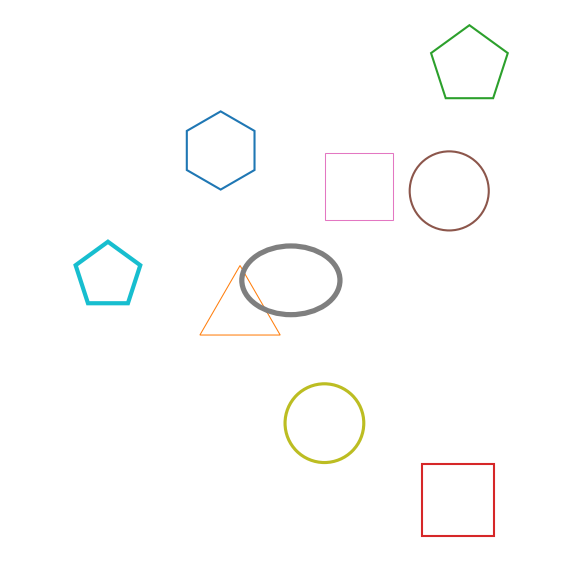[{"shape": "hexagon", "thickness": 1, "radius": 0.34, "center": [0.382, 0.739]}, {"shape": "triangle", "thickness": 0.5, "radius": 0.4, "center": [0.416, 0.459]}, {"shape": "pentagon", "thickness": 1, "radius": 0.35, "center": [0.813, 0.886]}, {"shape": "square", "thickness": 1, "radius": 0.31, "center": [0.793, 0.133]}, {"shape": "circle", "thickness": 1, "radius": 0.34, "center": [0.778, 0.669]}, {"shape": "square", "thickness": 0.5, "radius": 0.29, "center": [0.621, 0.676]}, {"shape": "oval", "thickness": 2.5, "radius": 0.42, "center": [0.504, 0.514]}, {"shape": "circle", "thickness": 1.5, "radius": 0.34, "center": [0.562, 0.266]}, {"shape": "pentagon", "thickness": 2, "radius": 0.29, "center": [0.187, 0.522]}]